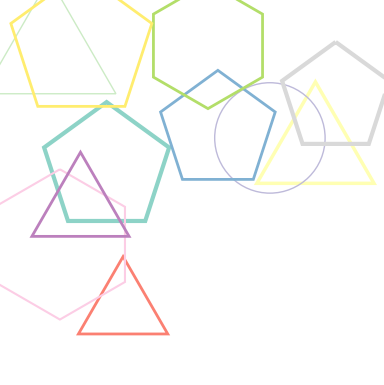[{"shape": "pentagon", "thickness": 3, "radius": 0.85, "center": [0.277, 0.564]}, {"shape": "triangle", "thickness": 2.5, "radius": 0.88, "center": [0.819, 0.612]}, {"shape": "circle", "thickness": 1, "radius": 0.72, "center": [0.701, 0.642]}, {"shape": "triangle", "thickness": 2, "radius": 0.67, "center": [0.32, 0.2]}, {"shape": "pentagon", "thickness": 2, "radius": 0.78, "center": [0.566, 0.661]}, {"shape": "hexagon", "thickness": 2, "radius": 0.82, "center": [0.54, 0.881]}, {"shape": "hexagon", "thickness": 1.5, "radius": 0.98, "center": [0.156, 0.365]}, {"shape": "pentagon", "thickness": 3, "radius": 0.73, "center": [0.872, 0.745]}, {"shape": "triangle", "thickness": 2, "radius": 0.73, "center": [0.209, 0.459]}, {"shape": "triangle", "thickness": 1, "radius": 1.0, "center": [0.128, 0.856]}, {"shape": "pentagon", "thickness": 2, "radius": 0.96, "center": [0.211, 0.88]}]